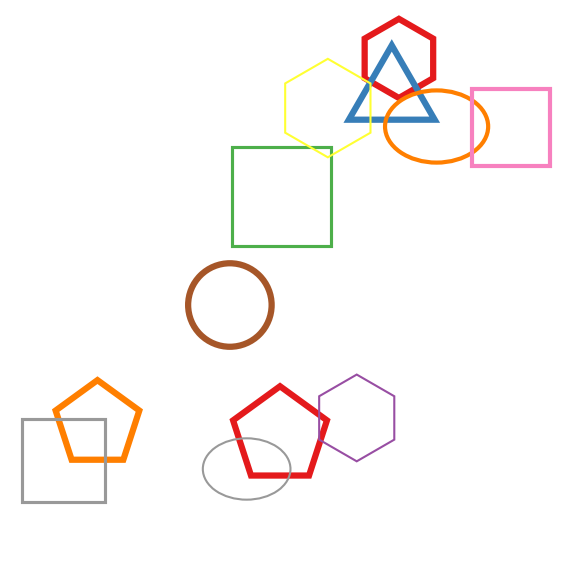[{"shape": "pentagon", "thickness": 3, "radius": 0.43, "center": [0.485, 0.245]}, {"shape": "hexagon", "thickness": 3, "radius": 0.34, "center": [0.691, 0.898]}, {"shape": "triangle", "thickness": 3, "radius": 0.43, "center": [0.678, 0.835]}, {"shape": "square", "thickness": 1.5, "radius": 0.43, "center": [0.488, 0.659]}, {"shape": "hexagon", "thickness": 1, "radius": 0.38, "center": [0.618, 0.275]}, {"shape": "oval", "thickness": 2, "radius": 0.45, "center": [0.756, 0.78]}, {"shape": "pentagon", "thickness": 3, "radius": 0.38, "center": [0.169, 0.265]}, {"shape": "hexagon", "thickness": 1, "radius": 0.43, "center": [0.568, 0.812]}, {"shape": "circle", "thickness": 3, "radius": 0.36, "center": [0.398, 0.471]}, {"shape": "square", "thickness": 2, "radius": 0.34, "center": [0.885, 0.779]}, {"shape": "oval", "thickness": 1, "radius": 0.38, "center": [0.427, 0.187]}, {"shape": "square", "thickness": 1.5, "radius": 0.36, "center": [0.11, 0.202]}]